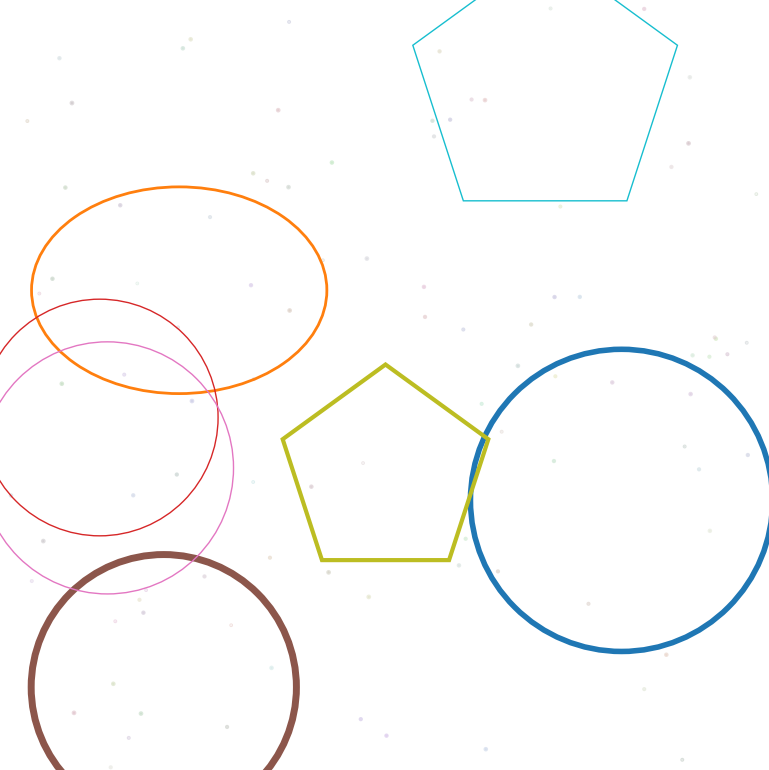[{"shape": "circle", "thickness": 2, "radius": 0.98, "center": [0.807, 0.35]}, {"shape": "oval", "thickness": 1, "radius": 0.96, "center": [0.233, 0.623]}, {"shape": "circle", "thickness": 0.5, "radius": 0.77, "center": [0.13, 0.458]}, {"shape": "circle", "thickness": 2.5, "radius": 0.86, "center": [0.213, 0.108]}, {"shape": "circle", "thickness": 0.5, "radius": 0.82, "center": [0.14, 0.392]}, {"shape": "pentagon", "thickness": 1.5, "radius": 0.7, "center": [0.501, 0.386]}, {"shape": "pentagon", "thickness": 0.5, "radius": 0.9, "center": [0.708, 0.885]}]